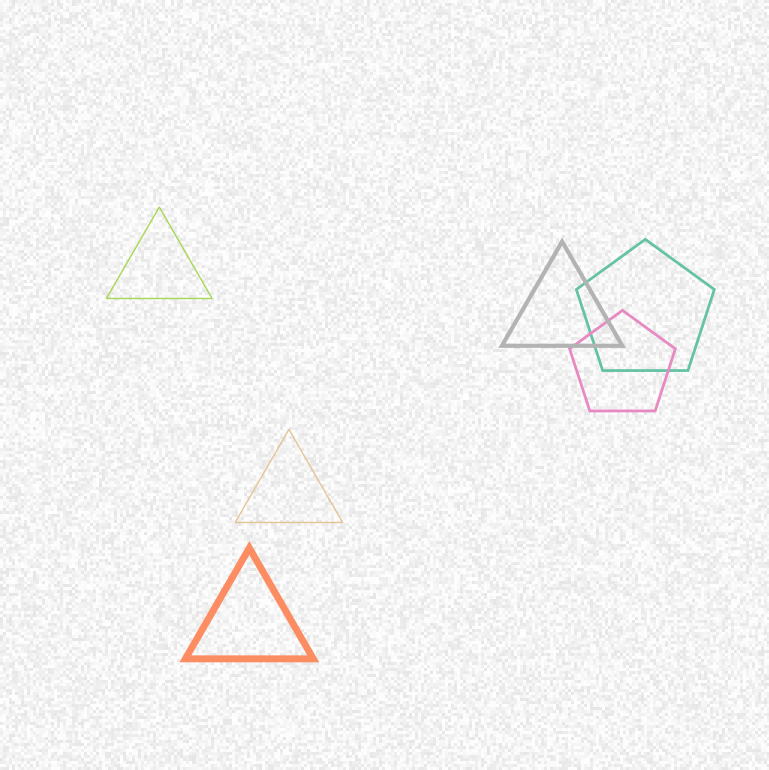[{"shape": "pentagon", "thickness": 1, "radius": 0.47, "center": [0.838, 0.595]}, {"shape": "triangle", "thickness": 2.5, "radius": 0.48, "center": [0.324, 0.192]}, {"shape": "pentagon", "thickness": 1, "radius": 0.36, "center": [0.808, 0.525]}, {"shape": "triangle", "thickness": 0.5, "radius": 0.4, "center": [0.207, 0.652]}, {"shape": "triangle", "thickness": 0.5, "radius": 0.4, "center": [0.375, 0.362]}, {"shape": "triangle", "thickness": 1.5, "radius": 0.45, "center": [0.73, 0.596]}]